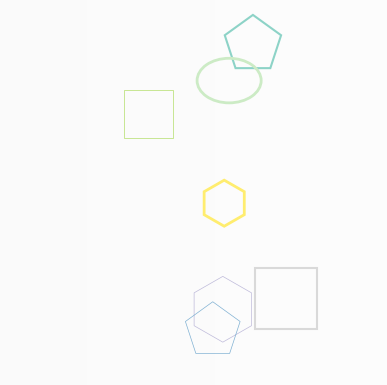[{"shape": "pentagon", "thickness": 1.5, "radius": 0.38, "center": [0.653, 0.885]}, {"shape": "hexagon", "thickness": 0.5, "radius": 0.43, "center": [0.575, 0.197]}, {"shape": "pentagon", "thickness": 0.5, "radius": 0.37, "center": [0.549, 0.142]}, {"shape": "square", "thickness": 0.5, "radius": 0.31, "center": [0.384, 0.704]}, {"shape": "square", "thickness": 1.5, "radius": 0.4, "center": [0.738, 0.224]}, {"shape": "oval", "thickness": 2, "radius": 0.41, "center": [0.591, 0.791]}, {"shape": "hexagon", "thickness": 2, "radius": 0.3, "center": [0.579, 0.472]}]